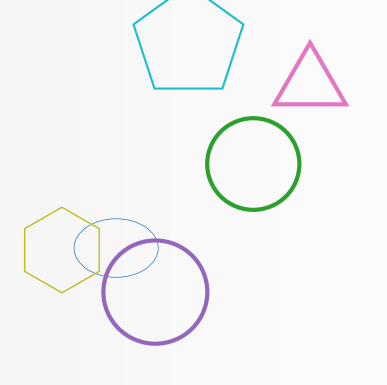[{"shape": "oval", "thickness": 0.5, "radius": 0.54, "center": [0.3, 0.356]}, {"shape": "circle", "thickness": 3, "radius": 0.59, "center": [0.654, 0.574]}, {"shape": "circle", "thickness": 3, "radius": 0.67, "center": [0.401, 0.241]}, {"shape": "triangle", "thickness": 3, "radius": 0.53, "center": [0.8, 0.782]}, {"shape": "hexagon", "thickness": 1, "radius": 0.56, "center": [0.16, 0.351]}, {"shape": "pentagon", "thickness": 1.5, "radius": 0.75, "center": [0.486, 0.891]}]